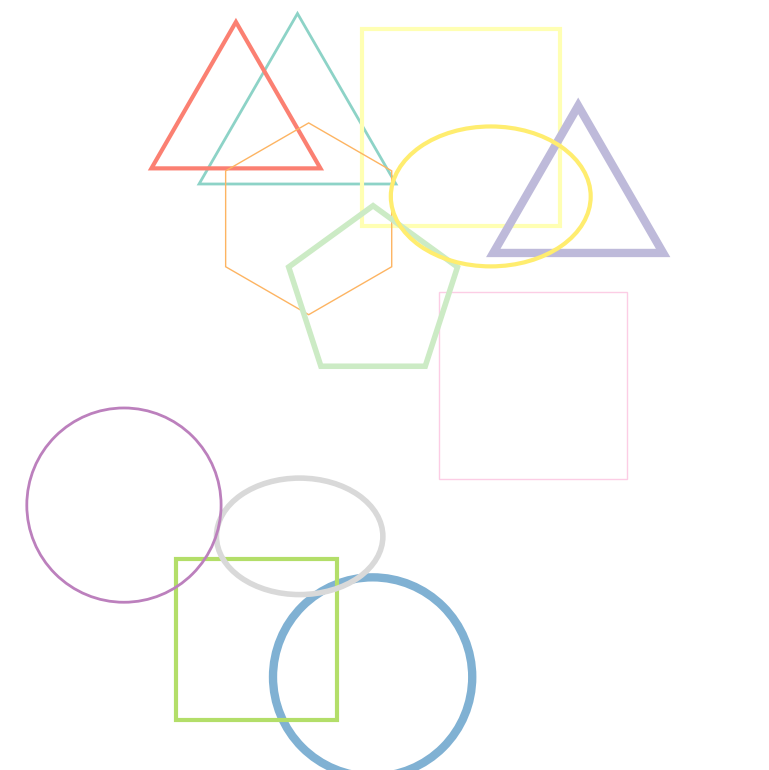[{"shape": "triangle", "thickness": 1, "radius": 0.74, "center": [0.386, 0.835]}, {"shape": "square", "thickness": 1.5, "radius": 0.64, "center": [0.599, 0.834]}, {"shape": "triangle", "thickness": 3, "radius": 0.64, "center": [0.751, 0.735]}, {"shape": "triangle", "thickness": 1.5, "radius": 0.63, "center": [0.306, 0.845]}, {"shape": "circle", "thickness": 3, "radius": 0.65, "center": [0.484, 0.121]}, {"shape": "hexagon", "thickness": 0.5, "radius": 0.62, "center": [0.401, 0.716]}, {"shape": "square", "thickness": 1.5, "radius": 0.52, "center": [0.333, 0.169]}, {"shape": "square", "thickness": 0.5, "radius": 0.61, "center": [0.692, 0.5]}, {"shape": "oval", "thickness": 2, "radius": 0.54, "center": [0.389, 0.303]}, {"shape": "circle", "thickness": 1, "radius": 0.63, "center": [0.161, 0.344]}, {"shape": "pentagon", "thickness": 2, "radius": 0.58, "center": [0.485, 0.618]}, {"shape": "oval", "thickness": 1.5, "radius": 0.65, "center": [0.637, 0.745]}]